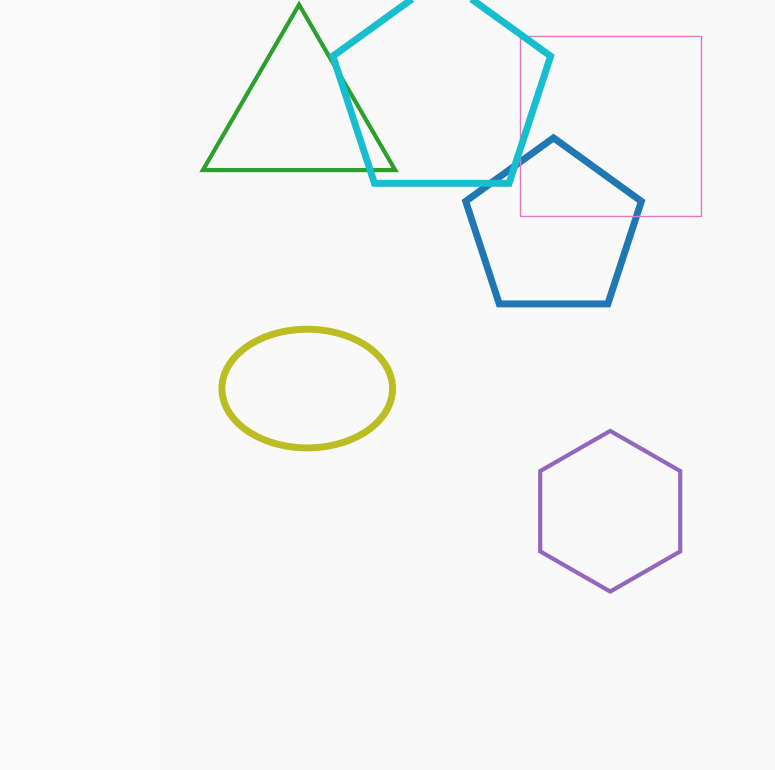[{"shape": "pentagon", "thickness": 2.5, "radius": 0.6, "center": [0.714, 0.702]}, {"shape": "triangle", "thickness": 1.5, "radius": 0.72, "center": [0.386, 0.851]}, {"shape": "hexagon", "thickness": 1.5, "radius": 0.52, "center": [0.787, 0.336]}, {"shape": "square", "thickness": 0.5, "radius": 0.58, "center": [0.787, 0.837]}, {"shape": "oval", "thickness": 2.5, "radius": 0.55, "center": [0.396, 0.495]}, {"shape": "pentagon", "thickness": 2.5, "radius": 0.74, "center": [0.57, 0.881]}]